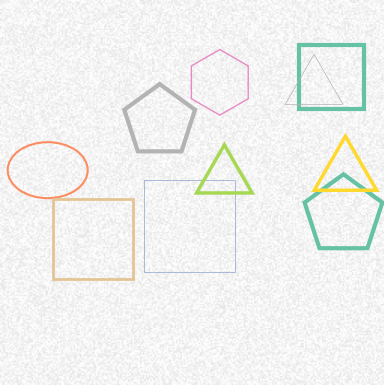[{"shape": "square", "thickness": 3, "radius": 0.42, "center": [0.861, 0.8]}, {"shape": "pentagon", "thickness": 3, "radius": 0.53, "center": [0.892, 0.441]}, {"shape": "oval", "thickness": 1.5, "radius": 0.52, "center": [0.124, 0.558]}, {"shape": "square", "thickness": 0.5, "radius": 0.59, "center": [0.492, 0.413]}, {"shape": "hexagon", "thickness": 1, "radius": 0.43, "center": [0.571, 0.786]}, {"shape": "triangle", "thickness": 2.5, "radius": 0.42, "center": [0.583, 0.54]}, {"shape": "triangle", "thickness": 2.5, "radius": 0.47, "center": [0.897, 0.553]}, {"shape": "square", "thickness": 2, "radius": 0.52, "center": [0.241, 0.38]}, {"shape": "triangle", "thickness": 0.5, "radius": 0.43, "center": [0.816, 0.772]}, {"shape": "pentagon", "thickness": 3, "radius": 0.48, "center": [0.415, 0.685]}]